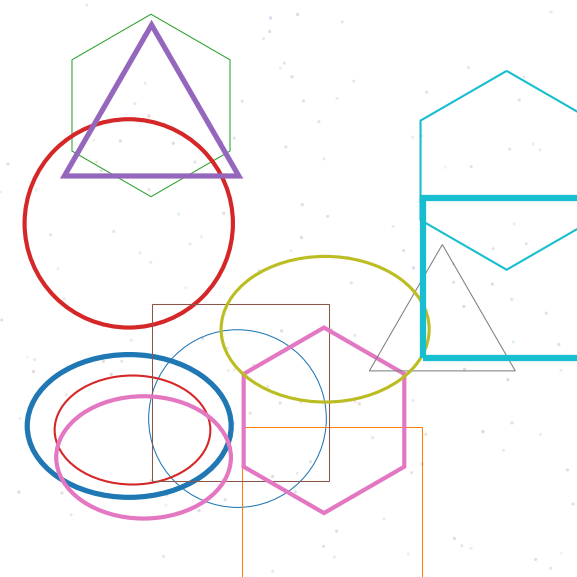[{"shape": "oval", "thickness": 2.5, "radius": 0.88, "center": [0.224, 0.262]}, {"shape": "circle", "thickness": 0.5, "radius": 0.77, "center": [0.411, 0.274]}, {"shape": "square", "thickness": 0.5, "radius": 0.78, "center": [0.575, 0.104]}, {"shape": "hexagon", "thickness": 0.5, "radius": 0.79, "center": [0.261, 0.817]}, {"shape": "oval", "thickness": 1, "radius": 0.67, "center": [0.229, 0.255]}, {"shape": "circle", "thickness": 2, "radius": 0.9, "center": [0.223, 0.612]}, {"shape": "triangle", "thickness": 2.5, "radius": 0.87, "center": [0.262, 0.782]}, {"shape": "square", "thickness": 0.5, "radius": 0.77, "center": [0.416, 0.32]}, {"shape": "oval", "thickness": 2, "radius": 0.76, "center": [0.249, 0.207]}, {"shape": "hexagon", "thickness": 2, "radius": 0.8, "center": [0.561, 0.271]}, {"shape": "triangle", "thickness": 0.5, "radius": 0.73, "center": [0.766, 0.43]}, {"shape": "oval", "thickness": 1.5, "radius": 0.9, "center": [0.563, 0.429]}, {"shape": "hexagon", "thickness": 1, "radius": 0.86, "center": [0.877, 0.704]}, {"shape": "square", "thickness": 3, "radius": 0.69, "center": [0.871, 0.518]}]